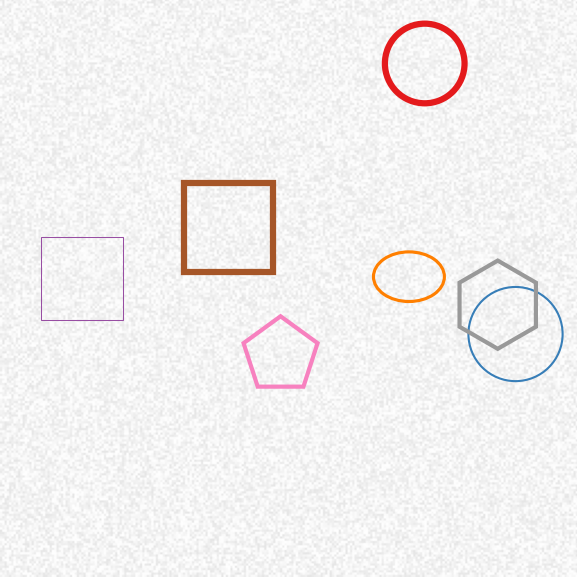[{"shape": "circle", "thickness": 3, "radius": 0.34, "center": [0.735, 0.889]}, {"shape": "circle", "thickness": 1, "radius": 0.41, "center": [0.893, 0.421]}, {"shape": "square", "thickness": 0.5, "radius": 0.36, "center": [0.142, 0.517]}, {"shape": "oval", "thickness": 1.5, "radius": 0.31, "center": [0.708, 0.52]}, {"shape": "square", "thickness": 3, "radius": 0.39, "center": [0.396, 0.605]}, {"shape": "pentagon", "thickness": 2, "radius": 0.34, "center": [0.486, 0.384]}, {"shape": "hexagon", "thickness": 2, "radius": 0.38, "center": [0.862, 0.472]}]